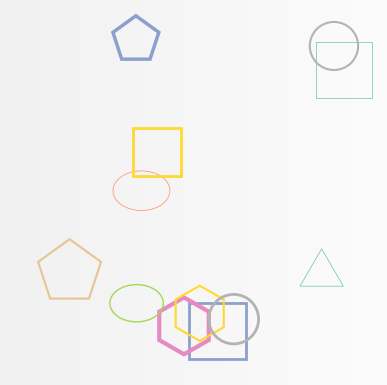[{"shape": "square", "thickness": 0.5, "radius": 0.36, "center": [0.887, 0.818]}, {"shape": "triangle", "thickness": 0.5, "radius": 0.32, "center": [0.83, 0.289]}, {"shape": "oval", "thickness": 0.5, "radius": 0.37, "center": [0.365, 0.505]}, {"shape": "square", "thickness": 2, "radius": 0.37, "center": [0.561, 0.141]}, {"shape": "pentagon", "thickness": 2.5, "radius": 0.31, "center": [0.351, 0.897]}, {"shape": "hexagon", "thickness": 3, "radius": 0.37, "center": [0.475, 0.154]}, {"shape": "oval", "thickness": 1, "radius": 0.35, "center": [0.352, 0.212]}, {"shape": "square", "thickness": 2, "radius": 0.31, "center": [0.405, 0.605]}, {"shape": "hexagon", "thickness": 1.5, "radius": 0.36, "center": [0.515, 0.186]}, {"shape": "pentagon", "thickness": 1.5, "radius": 0.43, "center": [0.179, 0.293]}, {"shape": "circle", "thickness": 1.5, "radius": 0.31, "center": [0.862, 0.881]}, {"shape": "circle", "thickness": 2, "radius": 0.32, "center": [0.603, 0.171]}]